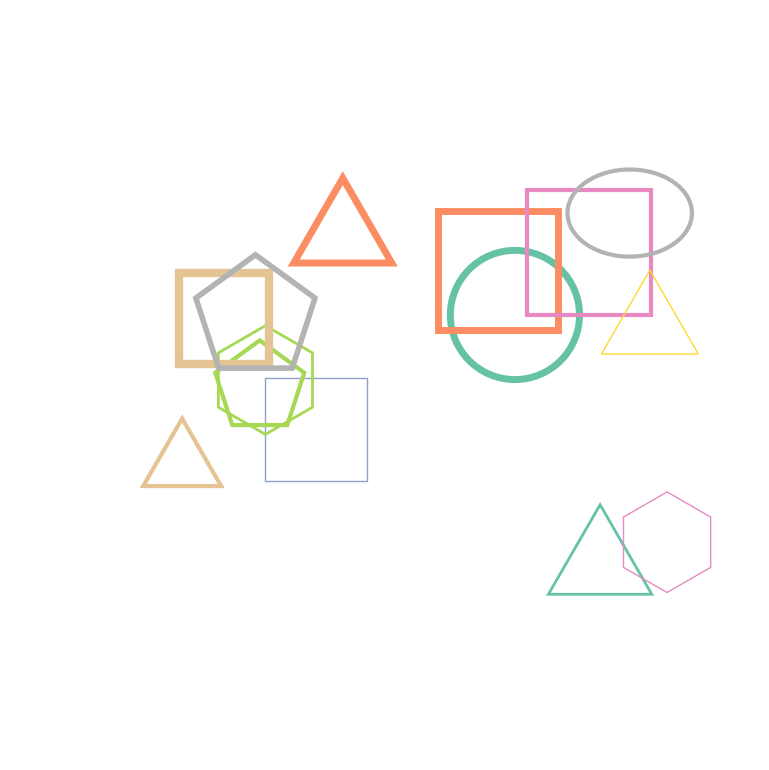[{"shape": "triangle", "thickness": 1, "radius": 0.39, "center": [0.779, 0.267]}, {"shape": "circle", "thickness": 2.5, "radius": 0.42, "center": [0.669, 0.591]}, {"shape": "square", "thickness": 2.5, "radius": 0.39, "center": [0.647, 0.649]}, {"shape": "triangle", "thickness": 2.5, "radius": 0.37, "center": [0.445, 0.695]}, {"shape": "square", "thickness": 0.5, "radius": 0.33, "center": [0.41, 0.443]}, {"shape": "square", "thickness": 1.5, "radius": 0.4, "center": [0.765, 0.672]}, {"shape": "hexagon", "thickness": 0.5, "radius": 0.33, "center": [0.866, 0.296]}, {"shape": "pentagon", "thickness": 1.5, "radius": 0.3, "center": [0.337, 0.497]}, {"shape": "hexagon", "thickness": 1, "radius": 0.35, "center": [0.345, 0.506]}, {"shape": "triangle", "thickness": 0.5, "radius": 0.36, "center": [0.844, 0.577]}, {"shape": "triangle", "thickness": 1.5, "radius": 0.29, "center": [0.237, 0.398]}, {"shape": "square", "thickness": 3, "radius": 0.29, "center": [0.291, 0.586]}, {"shape": "oval", "thickness": 1.5, "radius": 0.4, "center": [0.818, 0.723]}, {"shape": "pentagon", "thickness": 2, "radius": 0.41, "center": [0.332, 0.588]}]